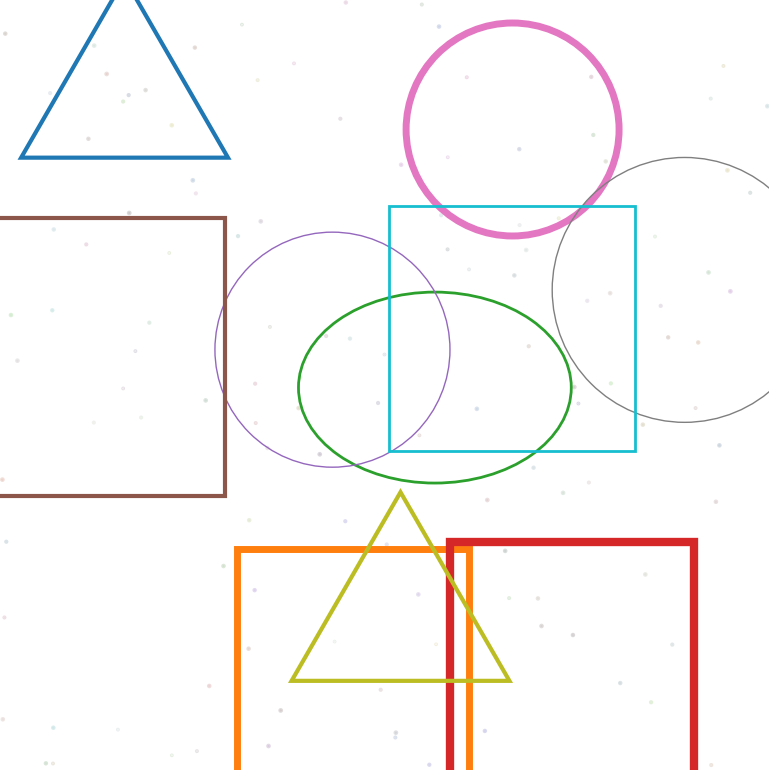[{"shape": "triangle", "thickness": 1.5, "radius": 0.78, "center": [0.162, 0.873]}, {"shape": "square", "thickness": 2.5, "radius": 0.76, "center": [0.458, 0.136]}, {"shape": "oval", "thickness": 1, "radius": 0.89, "center": [0.565, 0.497]}, {"shape": "square", "thickness": 3, "radius": 0.79, "center": [0.743, 0.138]}, {"shape": "circle", "thickness": 0.5, "radius": 0.76, "center": [0.432, 0.546]}, {"shape": "square", "thickness": 1.5, "radius": 0.9, "center": [0.112, 0.536]}, {"shape": "circle", "thickness": 2.5, "radius": 0.69, "center": [0.666, 0.832]}, {"shape": "circle", "thickness": 0.5, "radius": 0.86, "center": [0.889, 0.624]}, {"shape": "triangle", "thickness": 1.5, "radius": 0.82, "center": [0.52, 0.197]}, {"shape": "square", "thickness": 1, "radius": 0.8, "center": [0.665, 0.574]}]